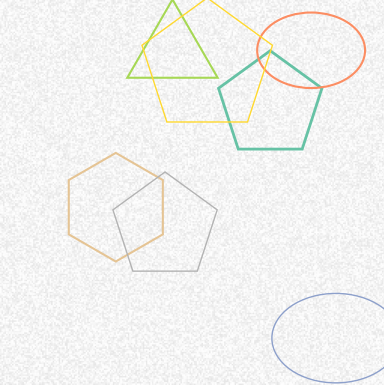[{"shape": "pentagon", "thickness": 2, "radius": 0.71, "center": [0.702, 0.727]}, {"shape": "oval", "thickness": 1.5, "radius": 0.7, "center": [0.808, 0.869]}, {"shape": "oval", "thickness": 1, "radius": 0.83, "center": [0.872, 0.122]}, {"shape": "triangle", "thickness": 1.5, "radius": 0.68, "center": [0.448, 0.866]}, {"shape": "pentagon", "thickness": 1, "radius": 0.89, "center": [0.538, 0.827]}, {"shape": "hexagon", "thickness": 1.5, "radius": 0.71, "center": [0.301, 0.462]}, {"shape": "pentagon", "thickness": 1, "radius": 0.71, "center": [0.429, 0.411]}]